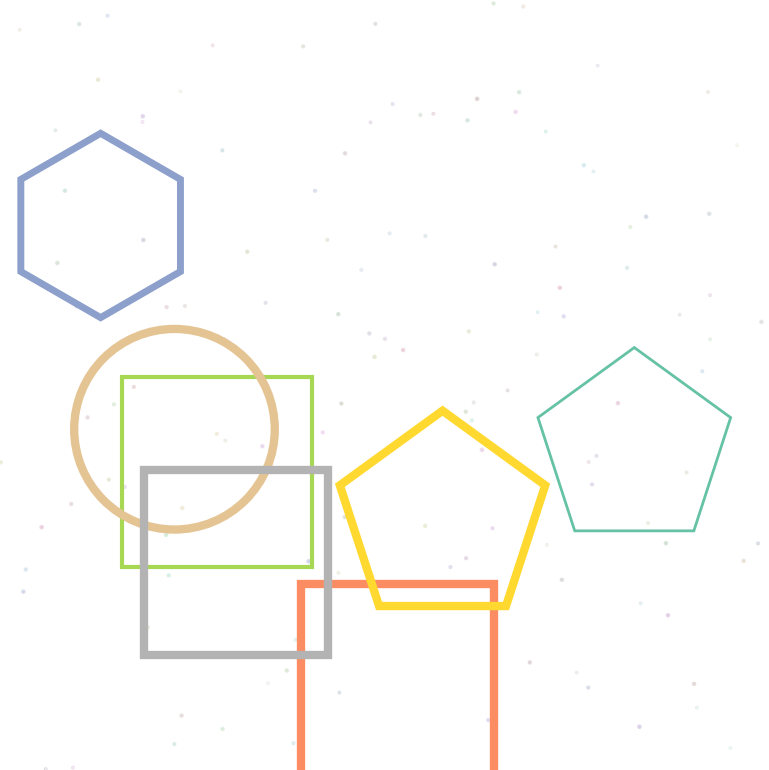[{"shape": "pentagon", "thickness": 1, "radius": 0.66, "center": [0.824, 0.417]}, {"shape": "square", "thickness": 3, "radius": 0.63, "center": [0.517, 0.116]}, {"shape": "hexagon", "thickness": 2.5, "radius": 0.6, "center": [0.131, 0.707]}, {"shape": "square", "thickness": 1.5, "radius": 0.62, "center": [0.281, 0.387]}, {"shape": "pentagon", "thickness": 3, "radius": 0.7, "center": [0.575, 0.326]}, {"shape": "circle", "thickness": 3, "radius": 0.65, "center": [0.227, 0.443]}, {"shape": "square", "thickness": 3, "radius": 0.6, "center": [0.307, 0.27]}]